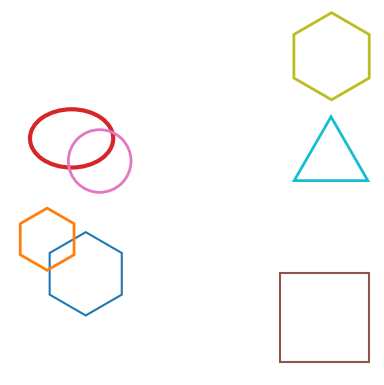[{"shape": "hexagon", "thickness": 1.5, "radius": 0.54, "center": [0.223, 0.289]}, {"shape": "hexagon", "thickness": 2, "radius": 0.4, "center": [0.122, 0.379]}, {"shape": "oval", "thickness": 3, "radius": 0.54, "center": [0.186, 0.64]}, {"shape": "square", "thickness": 1.5, "radius": 0.58, "center": [0.842, 0.176]}, {"shape": "circle", "thickness": 2, "radius": 0.41, "center": [0.259, 0.582]}, {"shape": "hexagon", "thickness": 2, "radius": 0.57, "center": [0.861, 0.854]}, {"shape": "triangle", "thickness": 2, "radius": 0.55, "center": [0.86, 0.586]}]